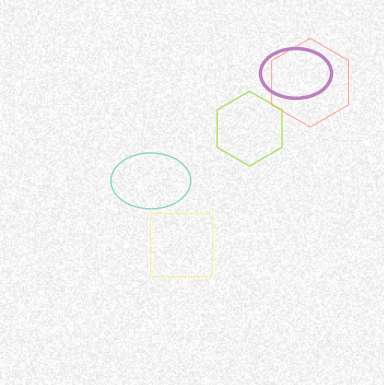[{"shape": "oval", "thickness": 1, "radius": 0.52, "center": [0.392, 0.53]}, {"shape": "hexagon", "thickness": 0.5, "radius": 0.58, "center": [0.806, 0.785]}, {"shape": "hexagon", "thickness": 1, "radius": 0.49, "center": [0.648, 0.666]}, {"shape": "oval", "thickness": 2.5, "radius": 0.46, "center": [0.769, 0.809]}, {"shape": "square", "thickness": 0.5, "radius": 0.41, "center": [0.47, 0.365]}]